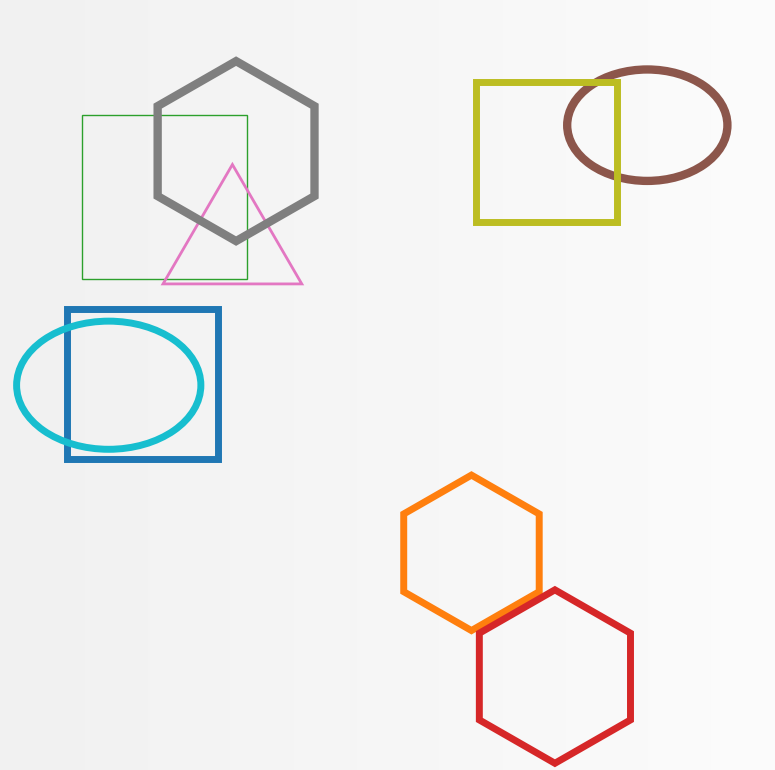[{"shape": "square", "thickness": 2.5, "radius": 0.49, "center": [0.183, 0.501]}, {"shape": "hexagon", "thickness": 2.5, "radius": 0.5, "center": [0.608, 0.282]}, {"shape": "square", "thickness": 0.5, "radius": 0.53, "center": [0.213, 0.744]}, {"shape": "hexagon", "thickness": 2.5, "radius": 0.56, "center": [0.716, 0.121]}, {"shape": "oval", "thickness": 3, "radius": 0.52, "center": [0.835, 0.837]}, {"shape": "triangle", "thickness": 1, "radius": 0.52, "center": [0.3, 0.683]}, {"shape": "hexagon", "thickness": 3, "radius": 0.58, "center": [0.305, 0.804]}, {"shape": "square", "thickness": 2.5, "radius": 0.45, "center": [0.705, 0.803]}, {"shape": "oval", "thickness": 2.5, "radius": 0.59, "center": [0.14, 0.5]}]